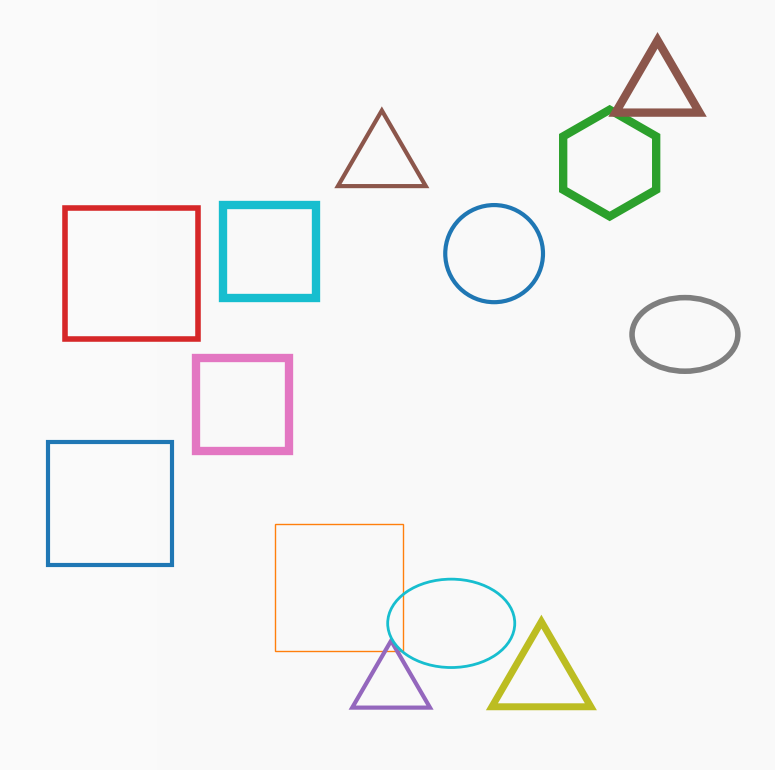[{"shape": "circle", "thickness": 1.5, "radius": 0.32, "center": [0.638, 0.671]}, {"shape": "square", "thickness": 1.5, "radius": 0.4, "center": [0.142, 0.346]}, {"shape": "square", "thickness": 0.5, "radius": 0.41, "center": [0.437, 0.237]}, {"shape": "hexagon", "thickness": 3, "radius": 0.35, "center": [0.787, 0.788]}, {"shape": "square", "thickness": 2, "radius": 0.43, "center": [0.17, 0.645]}, {"shape": "triangle", "thickness": 1.5, "radius": 0.29, "center": [0.505, 0.11]}, {"shape": "triangle", "thickness": 3, "radius": 0.31, "center": [0.848, 0.885]}, {"shape": "triangle", "thickness": 1.5, "radius": 0.33, "center": [0.493, 0.791]}, {"shape": "square", "thickness": 3, "radius": 0.3, "center": [0.313, 0.474]}, {"shape": "oval", "thickness": 2, "radius": 0.34, "center": [0.884, 0.566]}, {"shape": "triangle", "thickness": 2.5, "radius": 0.37, "center": [0.699, 0.119]}, {"shape": "oval", "thickness": 1, "radius": 0.41, "center": [0.582, 0.19]}, {"shape": "square", "thickness": 3, "radius": 0.3, "center": [0.347, 0.673]}]